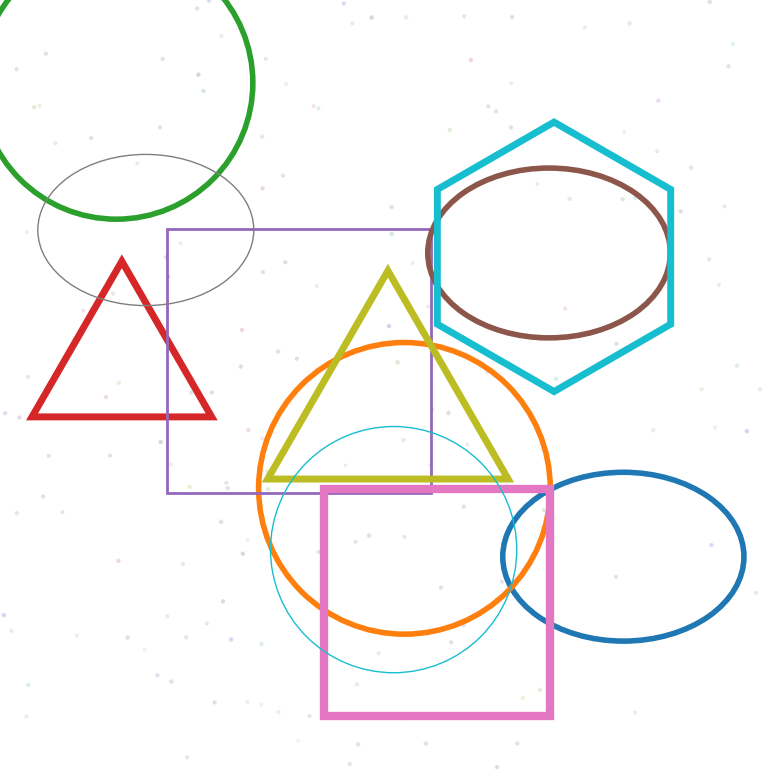[{"shape": "oval", "thickness": 2, "radius": 0.78, "center": [0.81, 0.277]}, {"shape": "circle", "thickness": 2, "radius": 0.95, "center": [0.525, 0.366]}, {"shape": "circle", "thickness": 2, "radius": 0.89, "center": [0.151, 0.893]}, {"shape": "triangle", "thickness": 2.5, "radius": 0.67, "center": [0.158, 0.526]}, {"shape": "square", "thickness": 1, "radius": 0.86, "center": [0.389, 0.532]}, {"shape": "oval", "thickness": 2, "radius": 0.79, "center": [0.713, 0.671]}, {"shape": "square", "thickness": 3, "radius": 0.73, "center": [0.568, 0.217]}, {"shape": "oval", "thickness": 0.5, "radius": 0.7, "center": [0.189, 0.701]}, {"shape": "triangle", "thickness": 2.5, "radius": 0.9, "center": [0.504, 0.468]}, {"shape": "circle", "thickness": 0.5, "radius": 0.8, "center": [0.511, 0.286]}, {"shape": "hexagon", "thickness": 2.5, "radius": 0.87, "center": [0.72, 0.666]}]